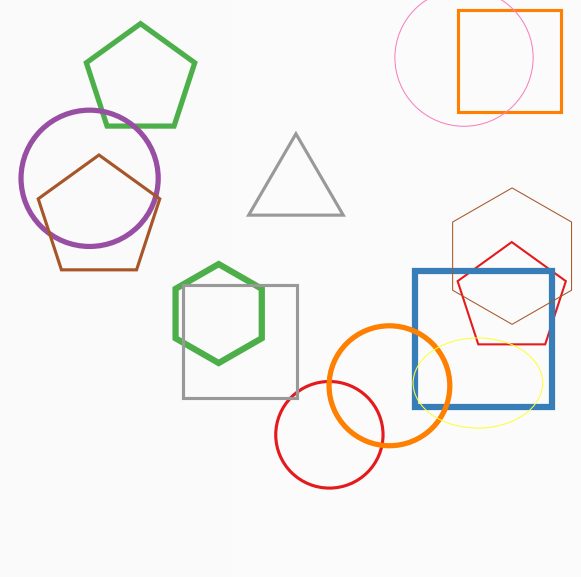[{"shape": "circle", "thickness": 1.5, "radius": 0.46, "center": [0.567, 0.246]}, {"shape": "pentagon", "thickness": 1, "radius": 0.49, "center": [0.88, 0.482]}, {"shape": "square", "thickness": 3, "radius": 0.59, "center": [0.832, 0.412]}, {"shape": "pentagon", "thickness": 2.5, "radius": 0.49, "center": [0.242, 0.86]}, {"shape": "hexagon", "thickness": 3, "radius": 0.43, "center": [0.376, 0.456]}, {"shape": "circle", "thickness": 2.5, "radius": 0.59, "center": [0.154, 0.69]}, {"shape": "square", "thickness": 1.5, "radius": 0.44, "center": [0.877, 0.893]}, {"shape": "circle", "thickness": 2.5, "radius": 0.52, "center": [0.67, 0.331]}, {"shape": "oval", "thickness": 0.5, "radius": 0.56, "center": [0.822, 0.336]}, {"shape": "hexagon", "thickness": 0.5, "radius": 0.59, "center": [0.881, 0.556]}, {"shape": "pentagon", "thickness": 1.5, "radius": 0.55, "center": [0.17, 0.621]}, {"shape": "circle", "thickness": 0.5, "radius": 0.59, "center": [0.798, 0.899]}, {"shape": "triangle", "thickness": 1.5, "radius": 0.47, "center": [0.509, 0.674]}, {"shape": "square", "thickness": 1.5, "radius": 0.49, "center": [0.413, 0.407]}]